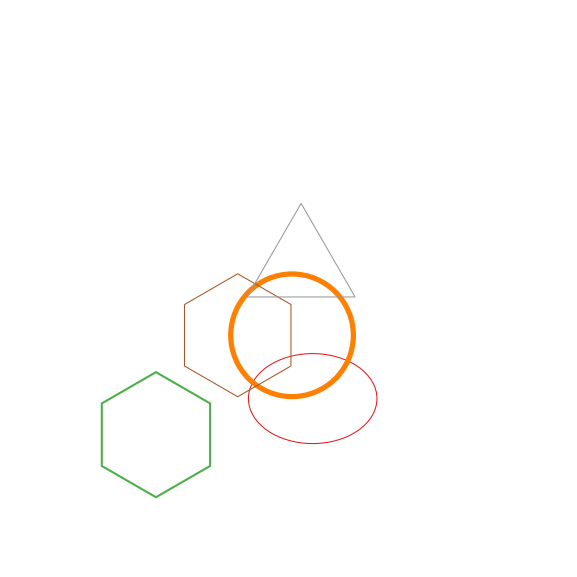[{"shape": "oval", "thickness": 0.5, "radius": 0.56, "center": [0.541, 0.309]}, {"shape": "hexagon", "thickness": 1, "radius": 0.54, "center": [0.27, 0.246]}, {"shape": "circle", "thickness": 2.5, "radius": 0.53, "center": [0.506, 0.419]}, {"shape": "hexagon", "thickness": 0.5, "radius": 0.53, "center": [0.412, 0.419]}, {"shape": "triangle", "thickness": 0.5, "radius": 0.54, "center": [0.521, 0.539]}]